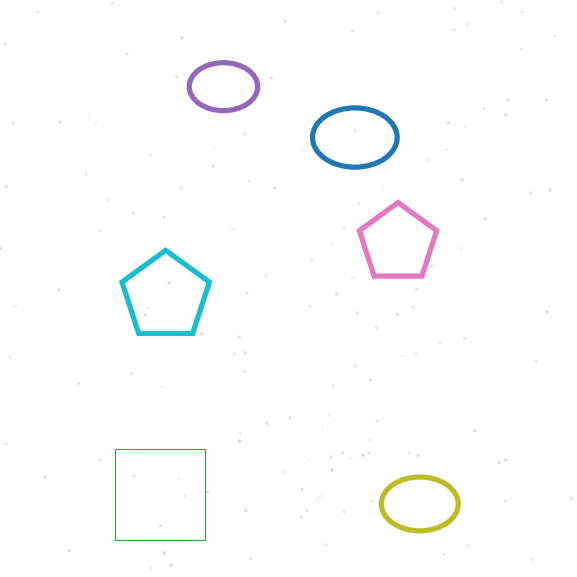[{"shape": "oval", "thickness": 2.5, "radius": 0.37, "center": [0.614, 0.761]}, {"shape": "square", "thickness": 0.5, "radius": 0.39, "center": [0.276, 0.143]}, {"shape": "oval", "thickness": 2.5, "radius": 0.3, "center": [0.387, 0.849]}, {"shape": "pentagon", "thickness": 2.5, "radius": 0.35, "center": [0.689, 0.578]}, {"shape": "oval", "thickness": 2.5, "radius": 0.33, "center": [0.727, 0.127]}, {"shape": "pentagon", "thickness": 2.5, "radius": 0.4, "center": [0.287, 0.486]}]